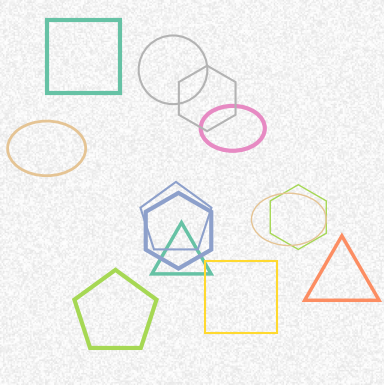[{"shape": "square", "thickness": 3, "radius": 0.47, "center": [0.216, 0.852]}, {"shape": "triangle", "thickness": 2.5, "radius": 0.44, "center": [0.471, 0.333]}, {"shape": "triangle", "thickness": 2.5, "radius": 0.56, "center": [0.888, 0.276]}, {"shape": "hexagon", "thickness": 3, "radius": 0.49, "center": [0.464, 0.401]}, {"shape": "pentagon", "thickness": 1.5, "radius": 0.48, "center": [0.457, 0.431]}, {"shape": "oval", "thickness": 3, "radius": 0.42, "center": [0.605, 0.667]}, {"shape": "hexagon", "thickness": 1, "radius": 0.42, "center": [0.775, 0.436]}, {"shape": "pentagon", "thickness": 3, "radius": 0.56, "center": [0.3, 0.187]}, {"shape": "square", "thickness": 1.5, "radius": 0.47, "center": [0.627, 0.228]}, {"shape": "oval", "thickness": 1, "radius": 0.49, "center": [0.75, 0.43]}, {"shape": "oval", "thickness": 2, "radius": 0.51, "center": [0.121, 0.615]}, {"shape": "circle", "thickness": 1.5, "radius": 0.45, "center": [0.449, 0.819]}, {"shape": "hexagon", "thickness": 1.5, "radius": 0.43, "center": [0.538, 0.744]}]